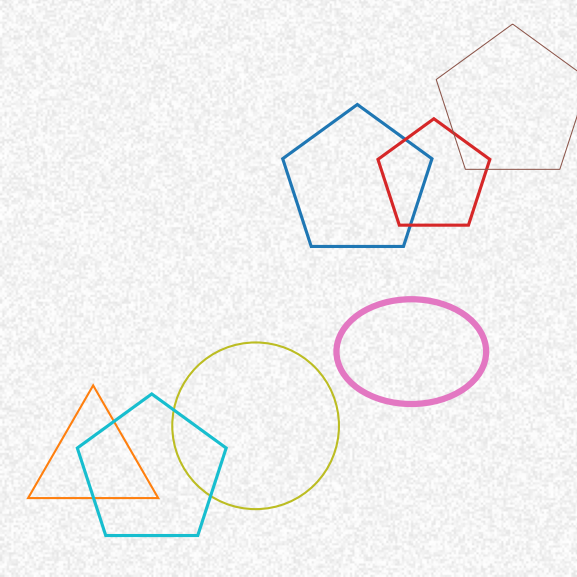[{"shape": "pentagon", "thickness": 1.5, "radius": 0.68, "center": [0.619, 0.682]}, {"shape": "triangle", "thickness": 1, "radius": 0.65, "center": [0.161, 0.202]}, {"shape": "pentagon", "thickness": 1.5, "radius": 0.51, "center": [0.751, 0.692]}, {"shape": "pentagon", "thickness": 0.5, "radius": 0.7, "center": [0.888, 0.818]}, {"shape": "oval", "thickness": 3, "radius": 0.65, "center": [0.712, 0.39]}, {"shape": "circle", "thickness": 1, "radius": 0.72, "center": [0.443, 0.262]}, {"shape": "pentagon", "thickness": 1.5, "radius": 0.68, "center": [0.263, 0.181]}]